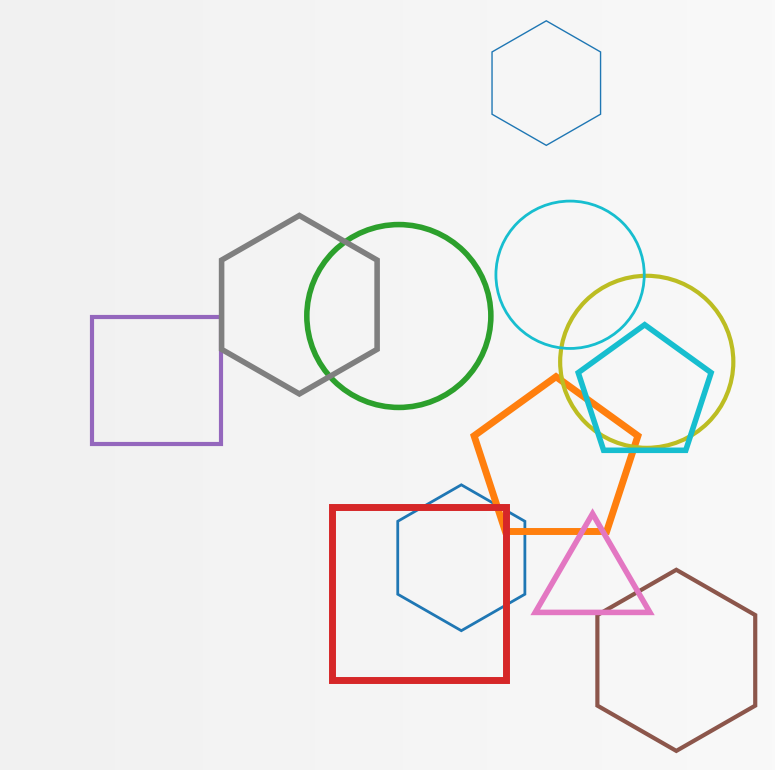[{"shape": "hexagon", "thickness": 0.5, "radius": 0.4, "center": [0.705, 0.892]}, {"shape": "hexagon", "thickness": 1, "radius": 0.47, "center": [0.595, 0.276]}, {"shape": "pentagon", "thickness": 2.5, "radius": 0.56, "center": [0.717, 0.4]}, {"shape": "circle", "thickness": 2, "radius": 0.59, "center": [0.515, 0.59]}, {"shape": "square", "thickness": 2.5, "radius": 0.56, "center": [0.54, 0.229]}, {"shape": "square", "thickness": 1.5, "radius": 0.41, "center": [0.202, 0.506]}, {"shape": "hexagon", "thickness": 1.5, "radius": 0.59, "center": [0.873, 0.142]}, {"shape": "triangle", "thickness": 2, "radius": 0.43, "center": [0.765, 0.247]}, {"shape": "hexagon", "thickness": 2, "radius": 0.58, "center": [0.386, 0.604]}, {"shape": "circle", "thickness": 1.5, "radius": 0.56, "center": [0.835, 0.53]}, {"shape": "circle", "thickness": 1, "radius": 0.48, "center": [0.736, 0.643]}, {"shape": "pentagon", "thickness": 2, "radius": 0.45, "center": [0.832, 0.488]}]